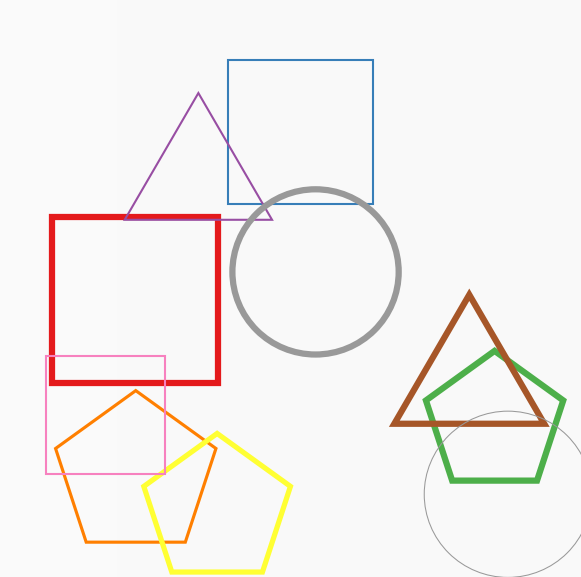[{"shape": "square", "thickness": 3, "radius": 0.72, "center": [0.232, 0.479]}, {"shape": "square", "thickness": 1, "radius": 0.62, "center": [0.516, 0.77]}, {"shape": "pentagon", "thickness": 3, "radius": 0.62, "center": [0.851, 0.267]}, {"shape": "triangle", "thickness": 1, "radius": 0.73, "center": [0.341, 0.692]}, {"shape": "pentagon", "thickness": 1.5, "radius": 0.73, "center": [0.234, 0.178]}, {"shape": "pentagon", "thickness": 2.5, "radius": 0.66, "center": [0.374, 0.116]}, {"shape": "triangle", "thickness": 3, "radius": 0.74, "center": [0.807, 0.34]}, {"shape": "square", "thickness": 1, "radius": 0.51, "center": [0.182, 0.28]}, {"shape": "circle", "thickness": 3, "radius": 0.72, "center": [0.543, 0.528]}, {"shape": "circle", "thickness": 0.5, "radius": 0.72, "center": [0.874, 0.143]}]